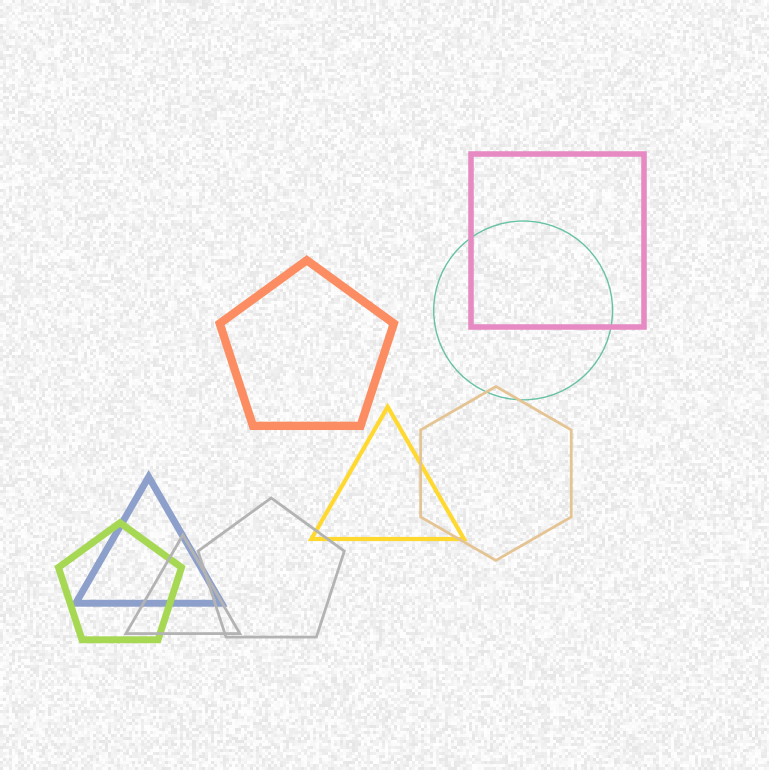[{"shape": "circle", "thickness": 0.5, "radius": 0.58, "center": [0.679, 0.597]}, {"shape": "pentagon", "thickness": 3, "radius": 0.59, "center": [0.398, 0.543]}, {"shape": "triangle", "thickness": 2.5, "radius": 0.55, "center": [0.193, 0.271]}, {"shape": "square", "thickness": 2, "radius": 0.56, "center": [0.724, 0.688]}, {"shape": "pentagon", "thickness": 2.5, "radius": 0.42, "center": [0.156, 0.237]}, {"shape": "triangle", "thickness": 1.5, "radius": 0.57, "center": [0.503, 0.357]}, {"shape": "hexagon", "thickness": 1, "radius": 0.56, "center": [0.644, 0.385]}, {"shape": "triangle", "thickness": 1, "radius": 0.43, "center": [0.237, 0.22]}, {"shape": "pentagon", "thickness": 1, "radius": 0.5, "center": [0.352, 0.253]}]